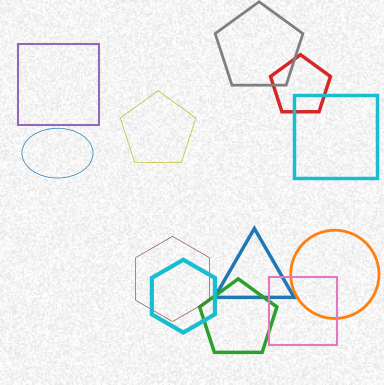[{"shape": "oval", "thickness": 0.5, "radius": 0.46, "center": [0.149, 0.602]}, {"shape": "triangle", "thickness": 2.5, "radius": 0.6, "center": [0.661, 0.287]}, {"shape": "circle", "thickness": 2, "radius": 0.57, "center": [0.87, 0.287]}, {"shape": "pentagon", "thickness": 2.5, "radius": 0.53, "center": [0.619, 0.17]}, {"shape": "pentagon", "thickness": 2.5, "radius": 0.41, "center": [0.78, 0.776]}, {"shape": "square", "thickness": 1.5, "radius": 0.52, "center": [0.152, 0.78]}, {"shape": "hexagon", "thickness": 0.5, "radius": 0.55, "center": [0.448, 0.275]}, {"shape": "square", "thickness": 1.5, "radius": 0.44, "center": [0.787, 0.192]}, {"shape": "pentagon", "thickness": 2, "radius": 0.6, "center": [0.673, 0.876]}, {"shape": "pentagon", "thickness": 0.5, "radius": 0.52, "center": [0.411, 0.661]}, {"shape": "hexagon", "thickness": 3, "radius": 0.47, "center": [0.476, 0.231]}, {"shape": "square", "thickness": 2.5, "radius": 0.54, "center": [0.872, 0.645]}]